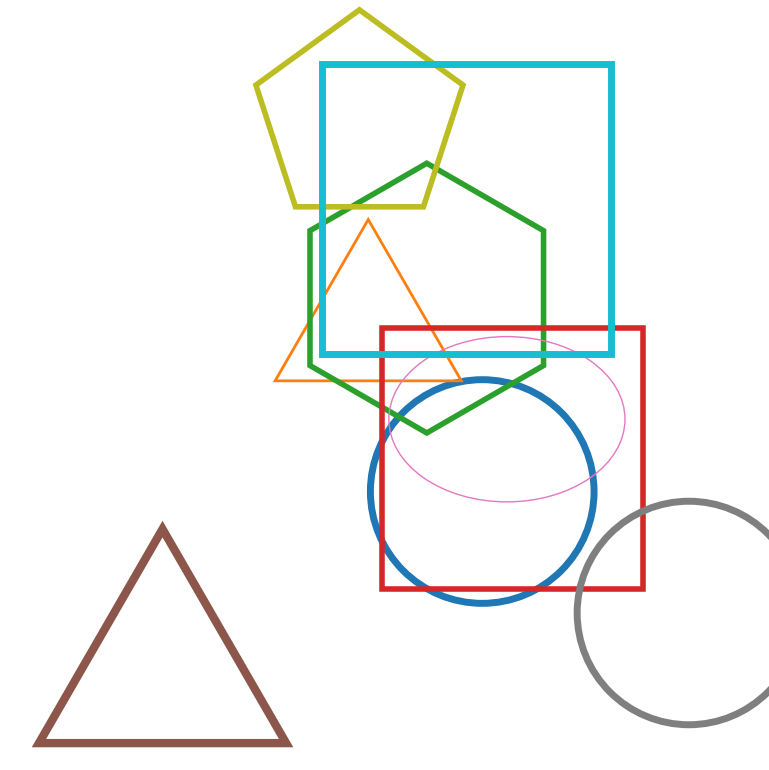[{"shape": "circle", "thickness": 2.5, "radius": 0.73, "center": [0.626, 0.362]}, {"shape": "triangle", "thickness": 1, "radius": 0.7, "center": [0.478, 0.575]}, {"shape": "hexagon", "thickness": 2, "radius": 0.88, "center": [0.554, 0.613]}, {"shape": "square", "thickness": 2, "radius": 0.85, "center": [0.666, 0.404]}, {"shape": "triangle", "thickness": 3, "radius": 0.93, "center": [0.211, 0.128]}, {"shape": "oval", "thickness": 0.5, "radius": 0.77, "center": [0.658, 0.456]}, {"shape": "circle", "thickness": 2.5, "radius": 0.73, "center": [0.895, 0.204]}, {"shape": "pentagon", "thickness": 2, "radius": 0.71, "center": [0.467, 0.846]}, {"shape": "square", "thickness": 2.5, "radius": 0.94, "center": [0.606, 0.728]}]